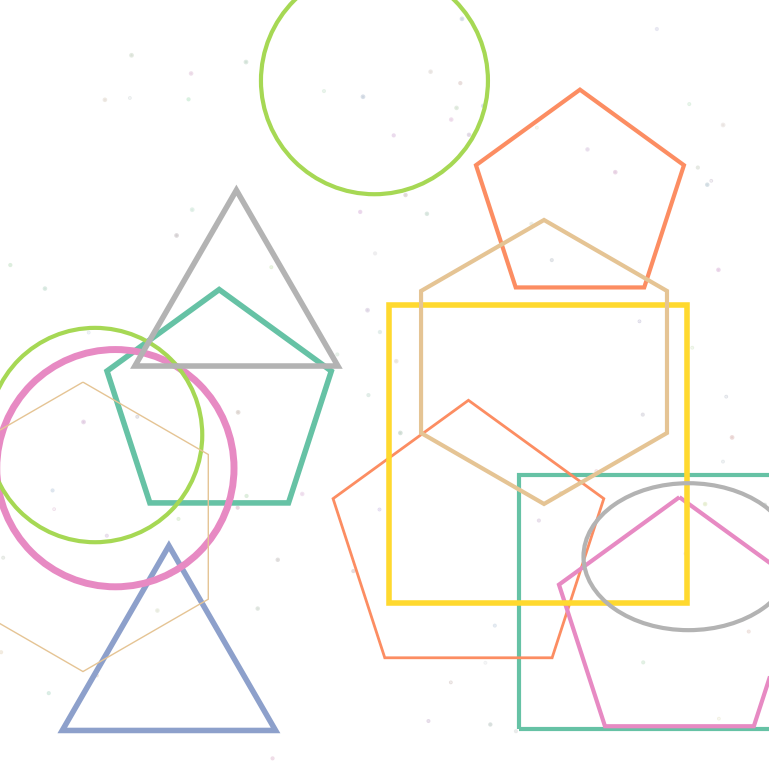[{"shape": "square", "thickness": 1.5, "radius": 0.82, "center": [0.839, 0.218]}, {"shape": "pentagon", "thickness": 2, "radius": 0.77, "center": [0.285, 0.471]}, {"shape": "pentagon", "thickness": 1, "radius": 0.92, "center": [0.608, 0.295]}, {"shape": "pentagon", "thickness": 1.5, "radius": 0.71, "center": [0.753, 0.742]}, {"shape": "triangle", "thickness": 2, "radius": 0.8, "center": [0.219, 0.131]}, {"shape": "circle", "thickness": 2.5, "radius": 0.77, "center": [0.15, 0.392]}, {"shape": "pentagon", "thickness": 1.5, "radius": 0.82, "center": [0.882, 0.19]}, {"shape": "circle", "thickness": 1.5, "radius": 0.74, "center": [0.486, 0.895]}, {"shape": "circle", "thickness": 1.5, "radius": 0.7, "center": [0.123, 0.435]}, {"shape": "square", "thickness": 2, "radius": 0.97, "center": [0.699, 0.41]}, {"shape": "hexagon", "thickness": 0.5, "radius": 0.94, "center": [0.108, 0.316]}, {"shape": "hexagon", "thickness": 1.5, "radius": 0.92, "center": [0.707, 0.53]}, {"shape": "oval", "thickness": 1.5, "radius": 0.68, "center": [0.894, 0.277]}, {"shape": "triangle", "thickness": 2, "radius": 0.76, "center": [0.307, 0.601]}]